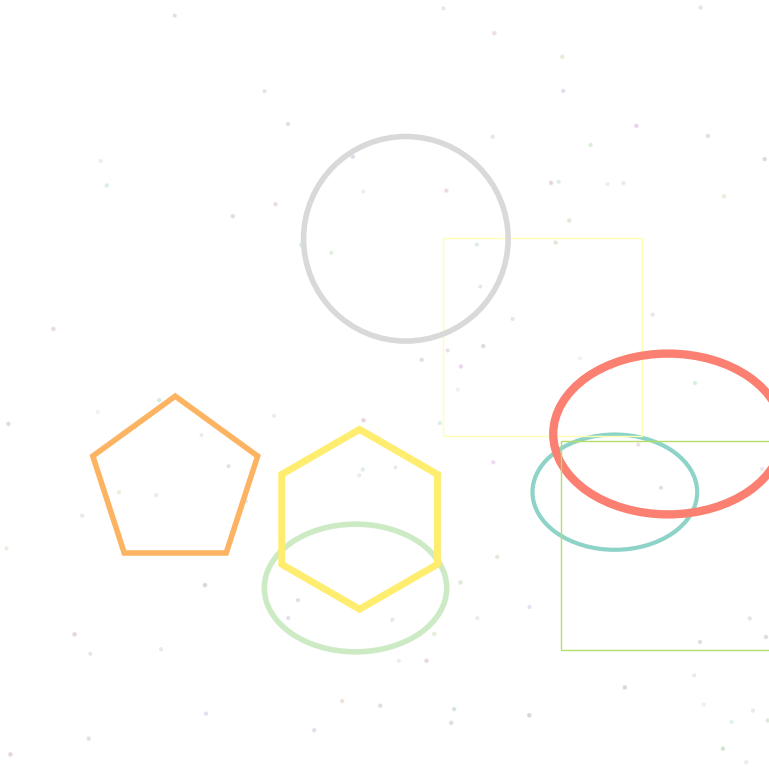[{"shape": "oval", "thickness": 1.5, "radius": 0.53, "center": [0.798, 0.361]}, {"shape": "square", "thickness": 0.5, "radius": 0.64, "center": [0.704, 0.563]}, {"shape": "oval", "thickness": 3, "radius": 0.75, "center": [0.868, 0.436]}, {"shape": "pentagon", "thickness": 2, "radius": 0.56, "center": [0.228, 0.373]}, {"shape": "square", "thickness": 0.5, "radius": 0.68, "center": [0.865, 0.292]}, {"shape": "circle", "thickness": 2, "radius": 0.66, "center": [0.527, 0.69]}, {"shape": "oval", "thickness": 2, "radius": 0.59, "center": [0.462, 0.236]}, {"shape": "hexagon", "thickness": 2.5, "radius": 0.58, "center": [0.467, 0.326]}]